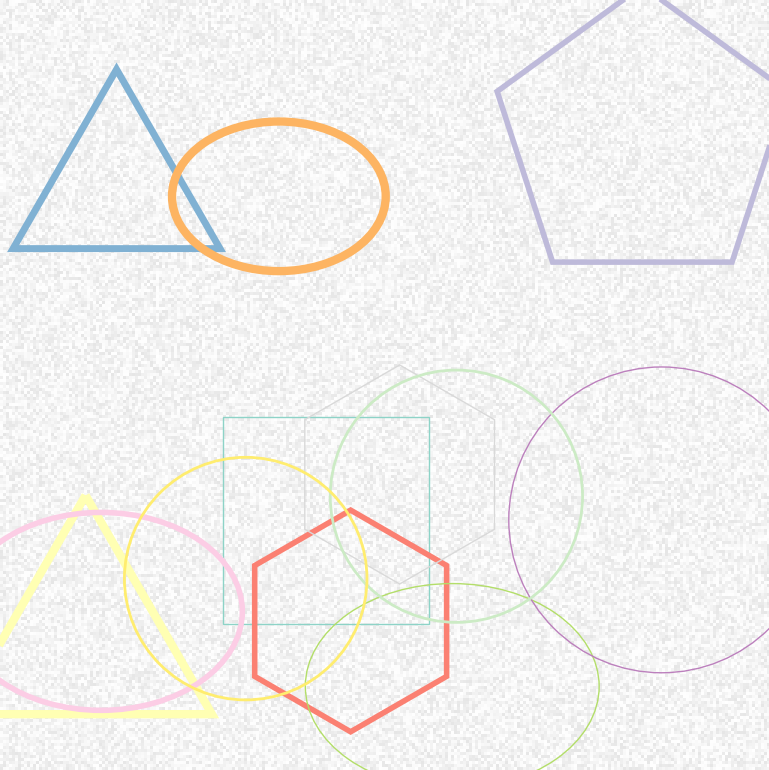[{"shape": "square", "thickness": 0.5, "radius": 0.67, "center": [0.423, 0.324]}, {"shape": "triangle", "thickness": 3, "radius": 0.95, "center": [0.111, 0.167]}, {"shape": "pentagon", "thickness": 2, "radius": 0.99, "center": [0.834, 0.82]}, {"shape": "hexagon", "thickness": 2, "radius": 0.72, "center": [0.455, 0.194]}, {"shape": "triangle", "thickness": 2.5, "radius": 0.78, "center": [0.151, 0.755]}, {"shape": "oval", "thickness": 3, "radius": 0.69, "center": [0.362, 0.745]}, {"shape": "oval", "thickness": 0.5, "radius": 0.95, "center": [0.587, 0.109]}, {"shape": "oval", "thickness": 2, "radius": 0.92, "center": [0.131, 0.206]}, {"shape": "hexagon", "thickness": 0.5, "radius": 0.71, "center": [0.519, 0.384]}, {"shape": "circle", "thickness": 0.5, "radius": 0.99, "center": [0.859, 0.325]}, {"shape": "circle", "thickness": 1, "radius": 0.82, "center": [0.593, 0.356]}, {"shape": "circle", "thickness": 1, "radius": 0.79, "center": [0.319, 0.249]}]